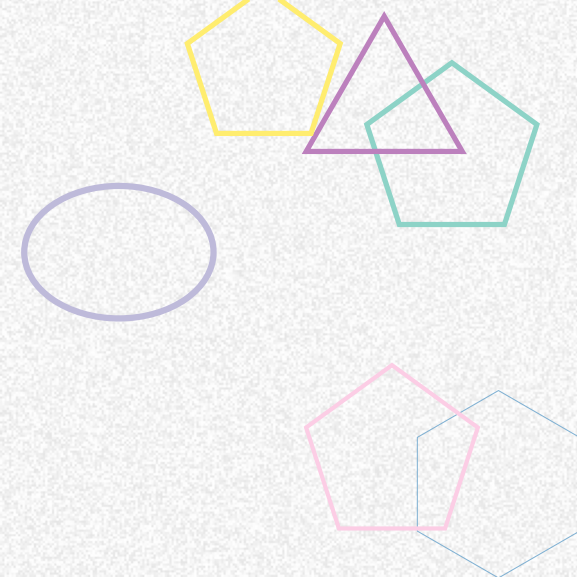[{"shape": "pentagon", "thickness": 2.5, "radius": 0.77, "center": [0.782, 0.736]}, {"shape": "oval", "thickness": 3, "radius": 0.82, "center": [0.206, 0.562]}, {"shape": "hexagon", "thickness": 0.5, "radius": 0.81, "center": [0.863, 0.161]}, {"shape": "pentagon", "thickness": 2, "radius": 0.78, "center": [0.679, 0.211]}, {"shape": "triangle", "thickness": 2.5, "radius": 0.78, "center": [0.665, 0.815]}, {"shape": "pentagon", "thickness": 2.5, "radius": 0.7, "center": [0.457, 0.881]}]